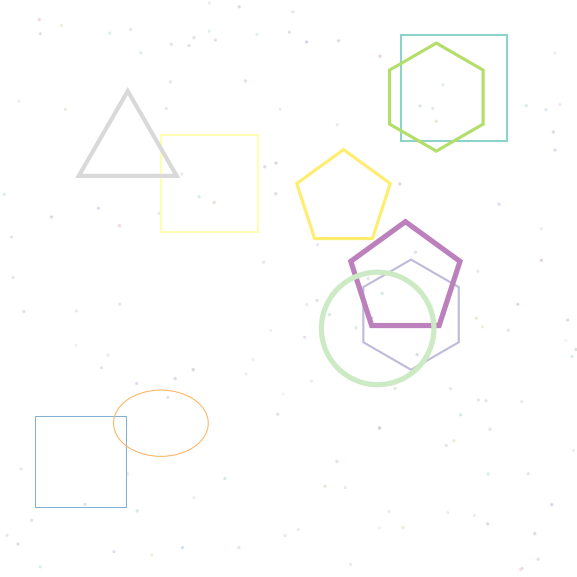[{"shape": "square", "thickness": 1, "radius": 0.46, "center": [0.787, 0.846]}, {"shape": "square", "thickness": 1, "radius": 0.42, "center": [0.363, 0.681]}, {"shape": "hexagon", "thickness": 1, "radius": 0.48, "center": [0.712, 0.454]}, {"shape": "square", "thickness": 0.5, "radius": 0.39, "center": [0.139, 0.2]}, {"shape": "oval", "thickness": 0.5, "radius": 0.41, "center": [0.279, 0.266]}, {"shape": "hexagon", "thickness": 1.5, "radius": 0.47, "center": [0.756, 0.831]}, {"shape": "triangle", "thickness": 2, "radius": 0.49, "center": [0.221, 0.744]}, {"shape": "pentagon", "thickness": 2.5, "radius": 0.5, "center": [0.702, 0.516]}, {"shape": "circle", "thickness": 2.5, "radius": 0.49, "center": [0.654, 0.43]}, {"shape": "pentagon", "thickness": 1.5, "radius": 0.43, "center": [0.595, 0.655]}]